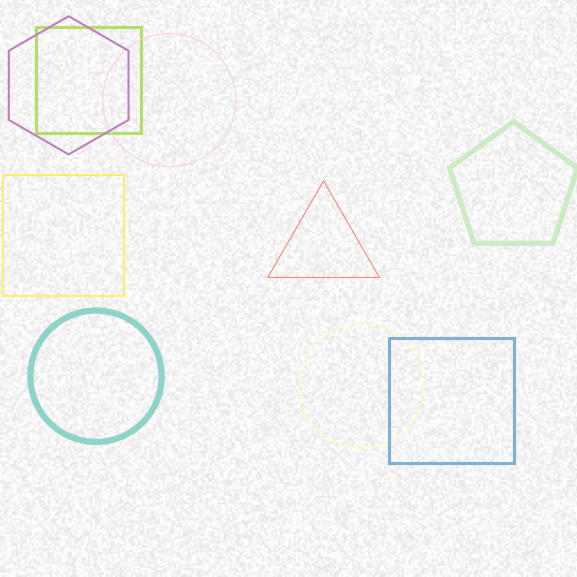[{"shape": "circle", "thickness": 3, "radius": 0.57, "center": [0.166, 0.348]}, {"shape": "circle", "thickness": 0.5, "radius": 0.54, "center": [0.626, 0.331]}, {"shape": "triangle", "thickness": 0.5, "radius": 0.56, "center": [0.56, 0.575]}, {"shape": "square", "thickness": 1.5, "radius": 0.54, "center": [0.782, 0.306]}, {"shape": "square", "thickness": 1.5, "radius": 0.46, "center": [0.153, 0.861]}, {"shape": "circle", "thickness": 0.5, "radius": 0.58, "center": [0.293, 0.826]}, {"shape": "hexagon", "thickness": 1, "radius": 0.6, "center": [0.119, 0.851]}, {"shape": "pentagon", "thickness": 2.5, "radius": 0.58, "center": [0.889, 0.672]}, {"shape": "square", "thickness": 1, "radius": 0.52, "center": [0.11, 0.591]}]